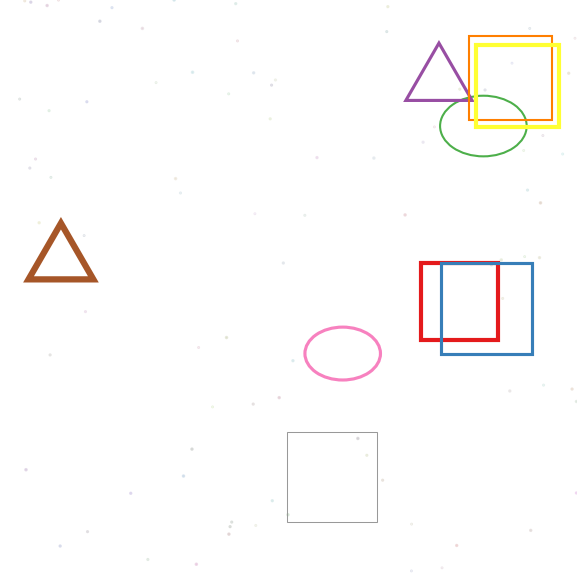[{"shape": "square", "thickness": 2, "radius": 0.33, "center": [0.795, 0.476]}, {"shape": "square", "thickness": 1.5, "radius": 0.39, "center": [0.842, 0.465]}, {"shape": "oval", "thickness": 1, "radius": 0.37, "center": [0.837, 0.781]}, {"shape": "triangle", "thickness": 1.5, "radius": 0.33, "center": [0.76, 0.858]}, {"shape": "square", "thickness": 1, "radius": 0.36, "center": [0.884, 0.864]}, {"shape": "square", "thickness": 2, "radius": 0.36, "center": [0.896, 0.851]}, {"shape": "triangle", "thickness": 3, "radius": 0.32, "center": [0.106, 0.548]}, {"shape": "oval", "thickness": 1.5, "radius": 0.33, "center": [0.593, 0.387]}, {"shape": "square", "thickness": 0.5, "radius": 0.39, "center": [0.575, 0.173]}]